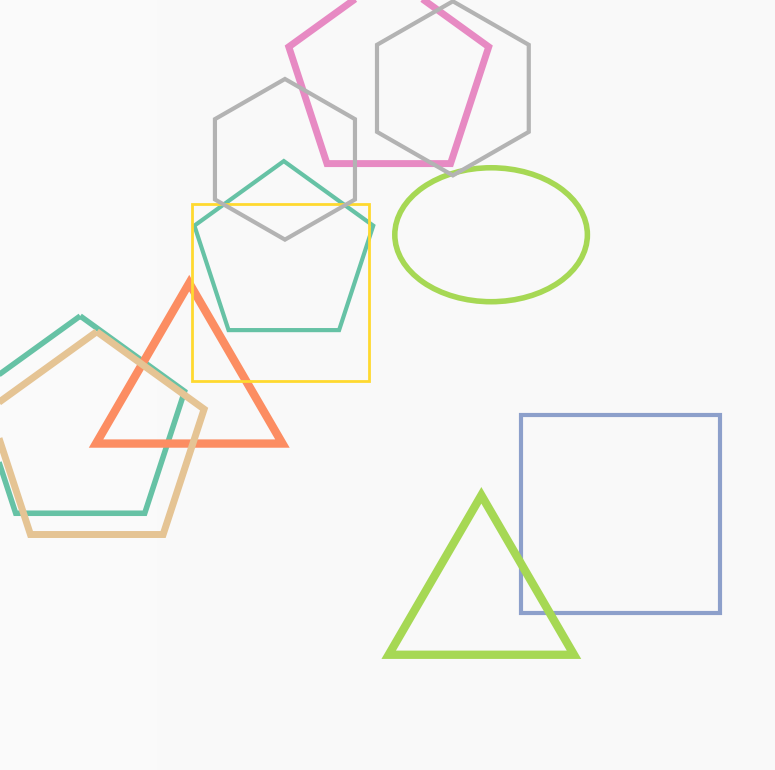[{"shape": "pentagon", "thickness": 2, "radius": 0.71, "center": [0.103, 0.448]}, {"shape": "pentagon", "thickness": 1.5, "radius": 0.61, "center": [0.366, 0.669]}, {"shape": "triangle", "thickness": 3, "radius": 0.69, "center": [0.244, 0.493]}, {"shape": "square", "thickness": 1.5, "radius": 0.64, "center": [0.801, 0.333]}, {"shape": "pentagon", "thickness": 2.5, "radius": 0.68, "center": [0.502, 0.897]}, {"shape": "oval", "thickness": 2, "radius": 0.62, "center": [0.634, 0.695]}, {"shape": "triangle", "thickness": 3, "radius": 0.69, "center": [0.621, 0.219]}, {"shape": "square", "thickness": 1, "radius": 0.57, "center": [0.362, 0.62]}, {"shape": "pentagon", "thickness": 2.5, "radius": 0.73, "center": [0.125, 0.424]}, {"shape": "hexagon", "thickness": 1.5, "radius": 0.57, "center": [0.584, 0.885]}, {"shape": "hexagon", "thickness": 1.5, "radius": 0.52, "center": [0.368, 0.793]}]